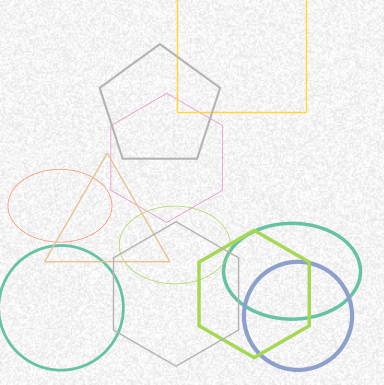[{"shape": "oval", "thickness": 2.5, "radius": 0.89, "center": [0.759, 0.295]}, {"shape": "circle", "thickness": 2, "radius": 0.81, "center": [0.159, 0.2]}, {"shape": "oval", "thickness": 0.5, "radius": 0.68, "center": [0.156, 0.466]}, {"shape": "circle", "thickness": 3, "radius": 0.7, "center": [0.774, 0.18]}, {"shape": "hexagon", "thickness": 0.5, "radius": 0.84, "center": [0.433, 0.59]}, {"shape": "hexagon", "thickness": 2.5, "radius": 0.83, "center": [0.66, 0.236]}, {"shape": "oval", "thickness": 0.5, "radius": 0.72, "center": [0.454, 0.364]}, {"shape": "square", "thickness": 1, "radius": 0.84, "center": [0.628, 0.877]}, {"shape": "triangle", "thickness": 1, "radius": 0.94, "center": [0.278, 0.414]}, {"shape": "pentagon", "thickness": 1.5, "radius": 0.82, "center": [0.415, 0.721]}, {"shape": "hexagon", "thickness": 1, "radius": 0.94, "center": [0.457, 0.236]}]